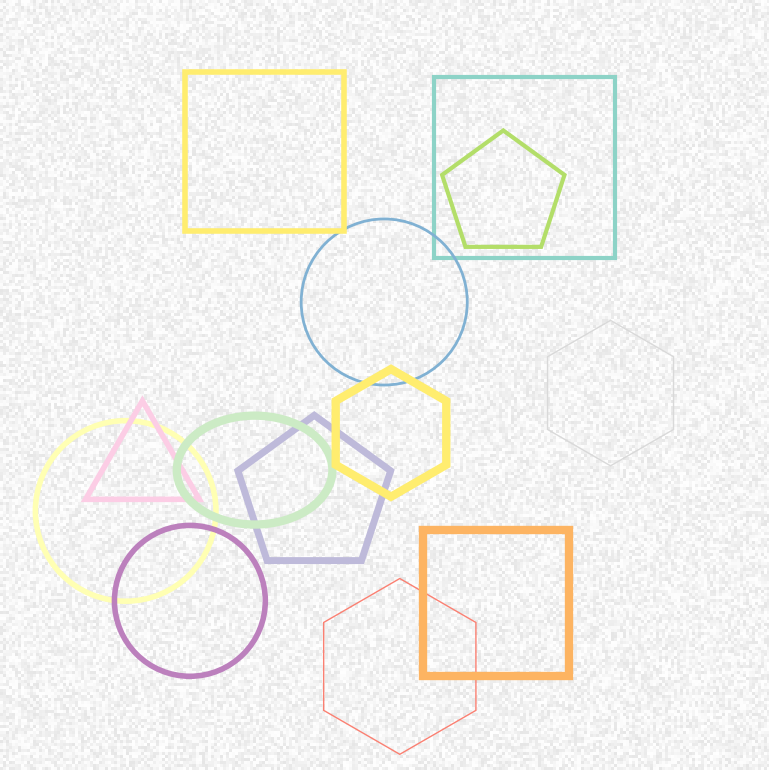[{"shape": "square", "thickness": 1.5, "radius": 0.59, "center": [0.681, 0.782]}, {"shape": "circle", "thickness": 2, "radius": 0.59, "center": [0.163, 0.336]}, {"shape": "pentagon", "thickness": 2.5, "radius": 0.52, "center": [0.408, 0.356]}, {"shape": "hexagon", "thickness": 0.5, "radius": 0.57, "center": [0.519, 0.135]}, {"shape": "circle", "thickness": 1, "radius": 0.54, "center": [0.499, 0.608]}, {"shape": "square", "thickness": 3, "radius": 0.47, "center": [0.645, 0.217]}, {"shape": "pentagon", "thickness": 1.5, "radius": 0.42, "center": [0.654, 0.747]}, {"shape": "triangle", "thickness": 2, "radius": 0.43, "center": [0.185, 0.394]}, {"shape": "hexagon", "thickness": 0.5, "radius": 0.47, "center": [0.793, 0.489]}, {"shape": "circle", "thickness": 2, "radius": 0.49, "center": [0.247, 0.22]}, {"shape": "oval", "thickness": 3, "radius": 0.51, "center": [0.331, 0.389]}, {"shape": "hexagon", "thickness": 3, "radius": 0.41, "center": [0.508, 0.438]}, {"shape": "square", "thickness": 2, "radius": 0.52, "center": [0.343, 0.803]}]